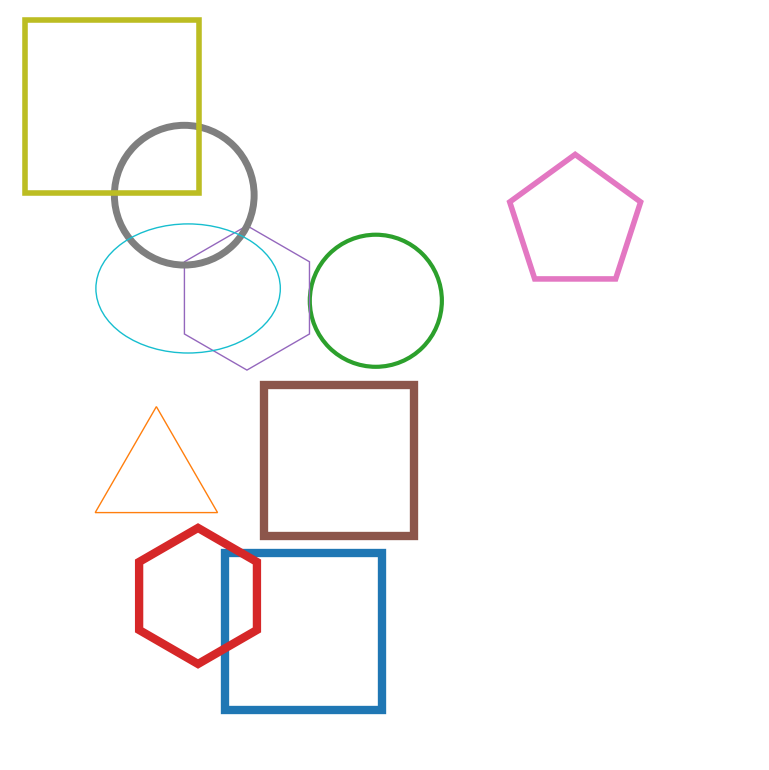[{"shape": "square", "thickness": 3, "radius": 0.51, "center": [0.394, 0.18]}, {"shape": "triangle", "thickness": 0.5, "radius": 0.46, "center": [0.203, 0.38]}, {"shape": "circle", "thickness": 1.5, "radius": 0.43, "center": [0.488, 0.609]}, {"shape": "hexagon", "thickness": 3, "radius": 0.44, "center": [0.257, 0.226]}, {"shape": "hexagon", "thickness": 0.5, "radius": 0.47, "center": [0.321, 0.613]}, {"shape": "square", "thickness": 3, "radius": 0.49, "center": [0.44, 0.402]}, {"shape": "pentagon", "thickness": 2, "radius": 0.45, "center": [0.747, 0.71]}, {"shape": "circle", "thickness": 2.5, "radius": 0.45, "center": [0.239, 0.747]}, {"shape": "square", "thickness": 2, "radius": 0.56, "center": [0.145, 0.862]}, {"shape": "oval", "thickness": 0.5, "radius": 0.6, "center": [0.244, 0.625]}]